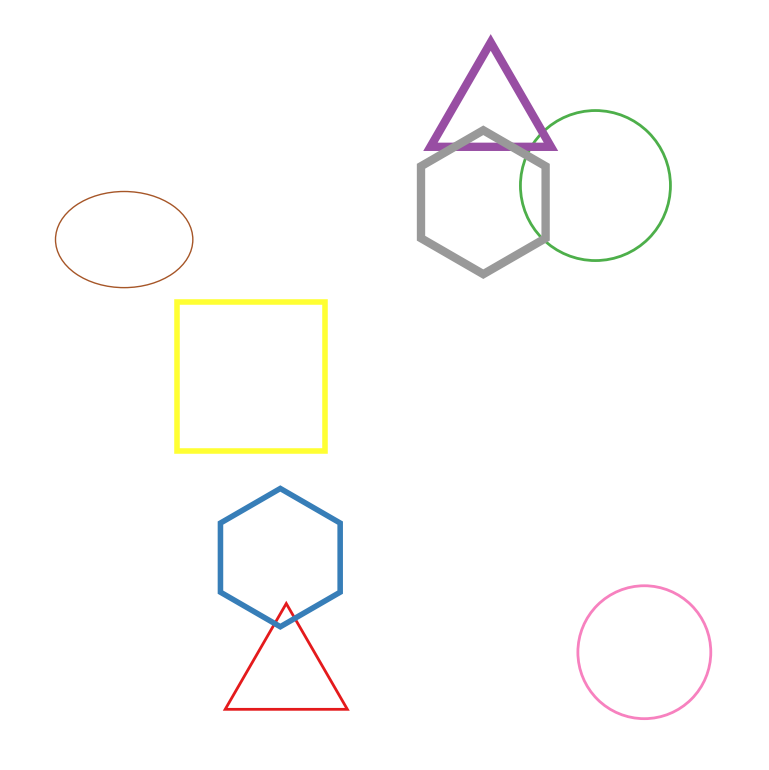[{"shape": "triangle", "thickness": 1, "radius": 0.46, "center": [0.372, 0.125]}, {"shape": "hexagon", "thickness": 2, "radius": 0.45, "center": [0.364, 0.276]}, {"shape": "circle", "thickness": 1, "radius": 0.49, "center": [0.773, 0.759]}, {"shape": "triangle", "thickness": 3, "radius": 0.45, "center": [0.637, 0.855]}, {"shape": "square", "thickness": 2, "radius": 0.48, "center": [0.326, 0.511]}, {"shape": "oval", "thickness": 0.5, "radius": 0.45, "center": [0.161, 0.689]}, {"shape": "circle", "thickness": 1, "radius": 0.43, "center": [0.837, 0.153]}, {"shape": "hexagon", "thickness": 3, "radius": 0.47, "center": [0.628, 0.737]}]